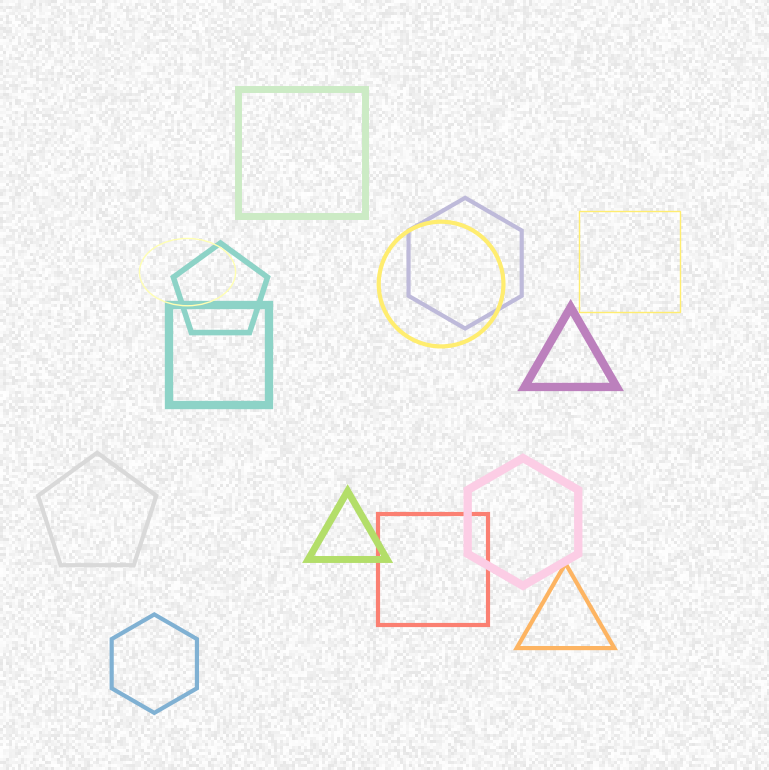[{"shape": "square", "thickness": 3, "radius": 0.32, "center": [0.284, 0.54]}, {"shape": "pentagon", "thickness": 2, "radius": 0.32, "center": [0.286, 0.62]}, {"shape": "oval", "thickness": 0.5, "radius": 0.31, "center": [0.244, 0.647]}, {"shape": "hexagon", "thickness": 1.5, "radius": 0.42, "center": [0.604, 0.658]}, {"shape": "square", "thickness": 1.5, "radius": 0.36, "center": [0.563, 0.26]}, {"shape": "hexagon", "thickness": 1.5, "radius": 0.32, "center": [0.2, 0.138]}, {"shape": "triangle", "thickness": 1.5, "radius": 0.37, "center": [0.734, 0.195]}, {"shape": "triangle", "thickness": 2.5, "radius": 0.3, "center": [0.451, 0.303]}, {"shape": "hexagon", "thickness": 3, "radius": 0.41, "center": [0.679, 0.322]}, {"shape": "pentagon", "thickness": 1.5, "radius": 0.4, "center": [0.126, 0.331]}, {"shape": "triangle", "thickness": 3, "radius": 0.35, "center": [0.741, 0.532]}, {"shape": "square", "thickness": 2.5, "radius": 0.41, "center": [0.392, 0.802]}, {"shape": "square", "thickness": 0.5, "radius": 0.33, "center": [0.817, 0.66]}, {"shape": "circle", "thickness": 1.5, "radius": 0.4, "center": [0.573, 0.631]}]